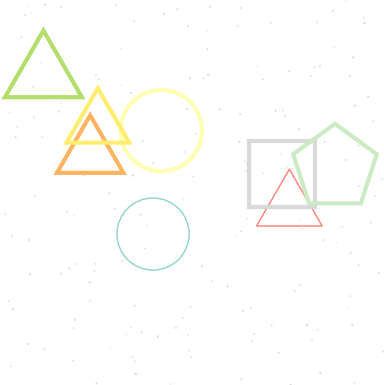[{"shape": "circle", "thickness": 1, "radius": 0.47, "center": [0.397, 0.392]}, {"shape": "circle", "thickness": 3, "radius": 0.53, "center": [0.419, 0.661]}, {"shape": "triangle", "thickness": 1, "radius": 0.49, "center": [0.752, 0.462]}, {"shape": "triangle", "thickness": 3, "radius": 0.5, "center": [0.234, 0.601]}, {"shape": "triangle", "thickness": 3, "radius": 0.58, "center": [0.113, 0.805]}, {"shape": "square", "thickness": 3, "radius": 0.43, "center": [0.733, 0.548]}, {"shape": "pentagon", "thickness": 3, "radius": 0.57, "center": [0.87, 0.564]}, {"shape": "triangle", "thickness": 3, "radius": 0.47, "center": [0.254, 0.677]}]